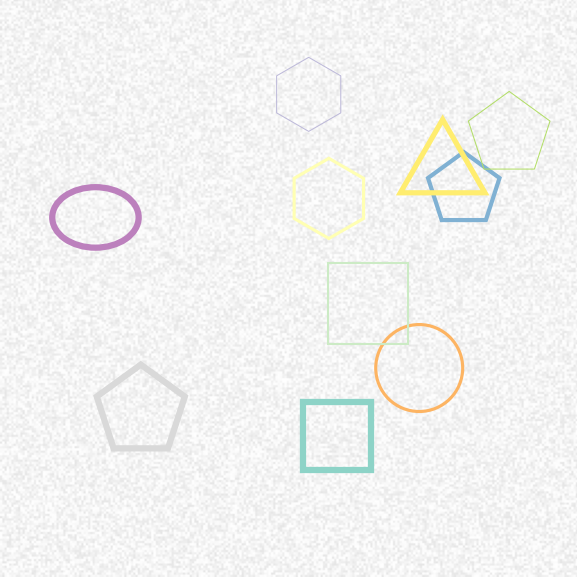[{"shape": "square", "thickness": 3, "radius": 0.29, "center": [0.584, 0.244]}, {"shape": "hexagon", "thickness": 1.5, "radius": 0.35, "center": [0.569, 0.656]}, {"shape": "hexagon", "thickness": 0.5, "radius": 0.32, "center": [0.535, 0.836]}, {"shape": "pentagon", "thickness": 2, "radius": 0.33, "center": [0.803, 0.671]}, {"shape": "circle", "thickness": 1.5, "radius": 0.38, "center": [0.726, 0.362]}, {"shape": "pentagon", "thickness": 0.5, "radius": 0.37, "center": [0.882, 0.767]}, {"shape": "pentagon", "thickness": 3, "radius": 0.4, "center": [0.244, 0.288]}, {"shape": "oval", "thickness": 3, "radius": 0.37, "center": [0.165, 0.623]}, {"shape": "square", "thickness": 1, "radius": 0.35, "center": [0.637, 0.474]}, {"shape": "triangle", "thickness": 2.5, "radius": 0.42, "center": [0.766, 0.708]}]